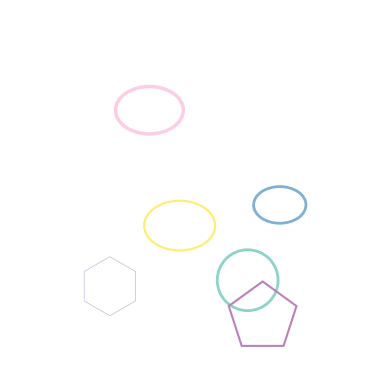[{"shape": "circle", "thickness": 2, "radius": 0.4, "center": [0.643, 0.272]}, {"shape": "hexagon", "thickness": 0.5, "radius": 0.38, "center": [0.285, 0.257]}, {"shape": "oval", "thickness": 2, "radius": 0.34, "center": [0.727, 0.468]}, {"shape": "oval", "thickness": 2.5, "radius": 0.44, "center": [0.388, 0.714]}, {"shape": "pentagon", "thickness": 1.5, "radius": 0.46, "center": [0.682, 0.176]}, {"shape": "oval", "thickness": 1.5, "radius": 0.46, "center": [0.467, 0.414]}]